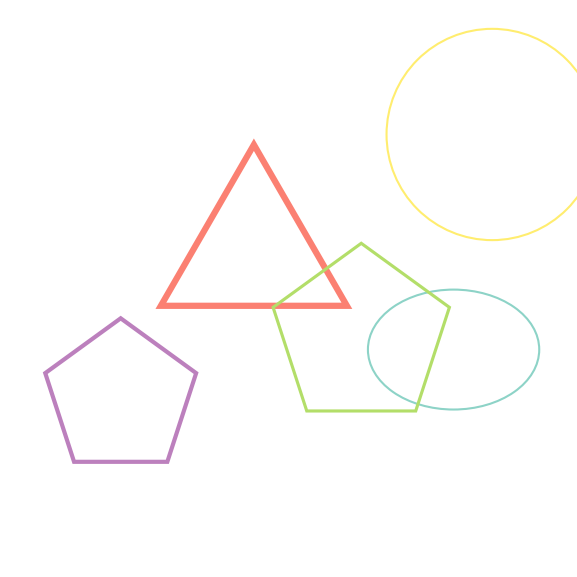[{"shape": "oval", "thickness": 1, "radius": 0.74, "center": [0.785, 0.394]}, {"shape": "triangle", "thickness": 3, "radius": 0.93, "center": [0.44, 0.563]}, {"shape": "pentagon", "thickness": 1.5, "radius": 0.8, "center": [0.626, 0.417]}, {"shape": "pentagon", "thickness": 2, "radius": 0.69, "center": [0.209, 0.311]}, {"shape": "circle", "thickness": 1, "radius": 0.91, "center": [0.852, 0.766]}]